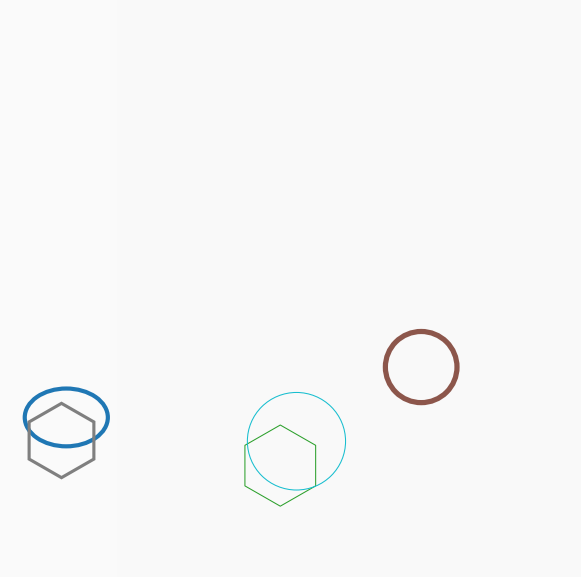[{"shape": "oval", "thickness": 2, "radius": 0.36, "center": [0.114, 0.276]}, {"shape": "hexagon", "thickness": 0.5, "radius": 0.35, "center": [0.482, 0.193]}, {"shape": "circle", "thickness": 2.5, "radius": 0.31, "center": [0.725, 0.364]}, {"shape": "hexagon", "thickness": 1.5, "radius": 0.32, "center": [0.106, 0.236]}, {"shape": "circle", "thickness": 0.5, "radius": 0.42, "center": [0.51, 0.235]}]